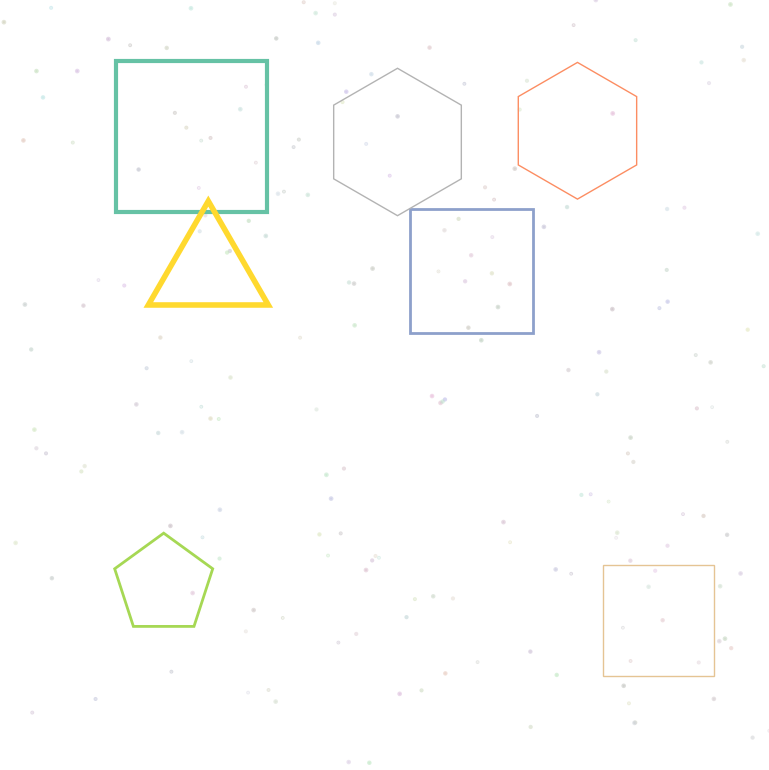[{"shape": "square", "thickness": 1.5, "radius": 0.49, "center": [0.249, 0.823]}, {"shape": "hexagon", "thickness": 0.5, "radius": 0.44, "center": [0.75, 0.83]}, {"shape": "square", "thickness": 1, "radius": 0.4, "center": [0.612, 0.649]}, {"shape": "pentagon", "thickness": 1, "radius": 0.33, "center": [0.213, 0.241]}, {"shape": "triangle", "thickness": 2, "radius": 0.45, "center": [0.271, 0.649]}, {"shape": "square", "thickness": 0.5, "radius": 0.36, "center": [0.855, 0.194]}, {"shape": "hexagon", "thickness": 0.5, "radius": 0.48, "center": [0.516, 0.816]}]